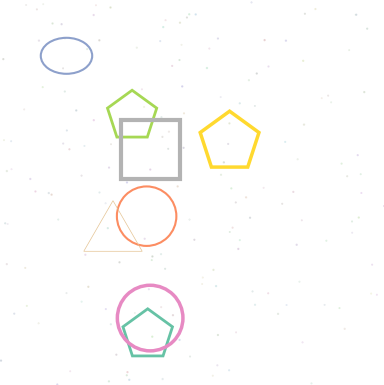[{"shape": "pentagon", "thickness": 2, "radius": 0.34, "center": [0.384, 0.13]}, {"shape": "circle", "thickness": 1.5, "radius": 0.39, "center": [0.381, 0.439]}, {"shape": "oval", "thickness": 1.5, "radius": 0.33, "center": [0.173, 0.855]}, {"shape": "circle", "thickness": 2.5, "radius": 0.43, "center": [0.39, 0.174]}, {"shape": "pentagon", "thickness": 2, "radius": 0.34, "center": [0.343, 0.698]}, {"shape": "pentagon", "thickness": 2.5, "radius": 0.4, "center": [0.596, 0.631]}, {"shape": "triangle", "thickness": 0.5, "radius": 0.44, "center": [0.293, 0.391]}, {"shape": "square", "thickness": 3, "radius": 0.39, "center": [0.391, 0.611]}]